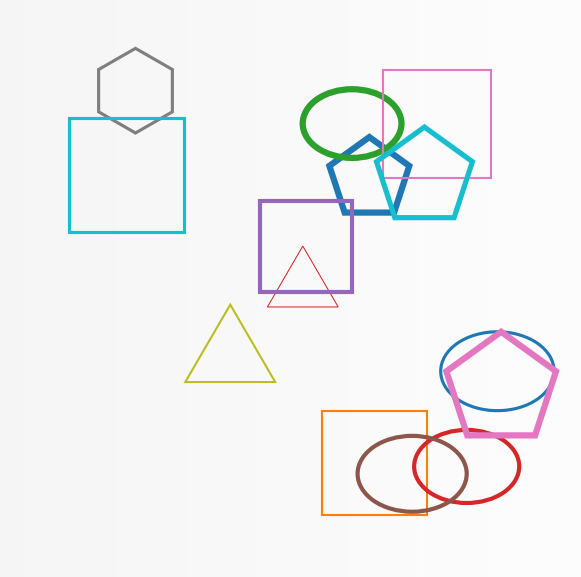[{"shape": "pentagon", "thickness": 3, "radius": 0.36, "center": [0.635, 0.69]}, {"shape": "oval", "thickness": 1.5, "radius": 0.49, "center": [0.856, 0.356]}, {"shape": "square", "thickness": 1, "radius": 0.45, "center": [0.644, 0.198]}, {"shape": "oval", "thickness": 3, "radius": 0.42, "center": [0.606, 0.785]}, {"shape": "triangle", "thickness": 0.5, "radius": 0.35, "center": [0.521, 0.503]}, {"shape": "oval", "thickness": 2, "radius": 0.45, "center": [0.803, 0.191]}, {"shape": "square", "thickness": 2, "radius": 0.4, "center": [0.526, 0.572]}, {"shape": "oval", "thickness": 2, "radius": 0.47, "center": [0.709, 0.179]}, {"shape": "square", "thickness": 1, "radius": 0.47, "center": [0.751, 0.784]}, {"shape": "pentagon", "thickness": 3, "radius": 0.5, "center": [0.862, 0.325]}, {"shape": "hexagon", "thickness": 1.5, "radius": 0.37, "center": [0.233, 0.842]}, {"shape": "triangle", "thickness": 1, "radius": 0.45, "center": [0.396, 0.382]}, {"shape": "pentagon", "thickness": 2.5, "radius": 0.43, "center": [0.73, 0.692]}, {"shape": "square", "thickness": 1.5, "radius": 0.5, "center": [0.217, 0.696]}]